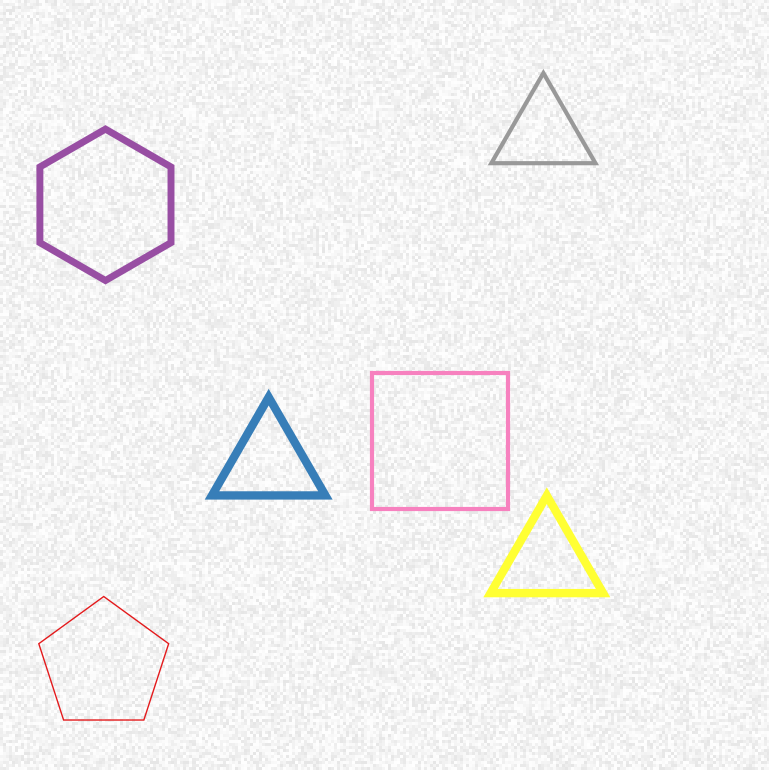[{"shape": "pentagon", "thickness": 0.5, "radius": 0.44, "center": [0.135, 0.137]}, {"shape": "triangle", "thickness": 3, "radius": 0.43, "center": [0.349, 0.399]}, {"shape": "hexagon", "thickness": 2.5, "radius": 0.49, "center": [0.137, 0.734]}, {"shape": "triangle", "thickness": 3, "radius": 0.42, "center": [0.71, 0.272]}, {"shape": "square", "thickness": 1.5, "radius": 0.44, "center": [0.571, 0.428]}, {"shape": "triangle", "thickness": 1.5, "radius": 0.39, "center": [0.706, 0.827]}]